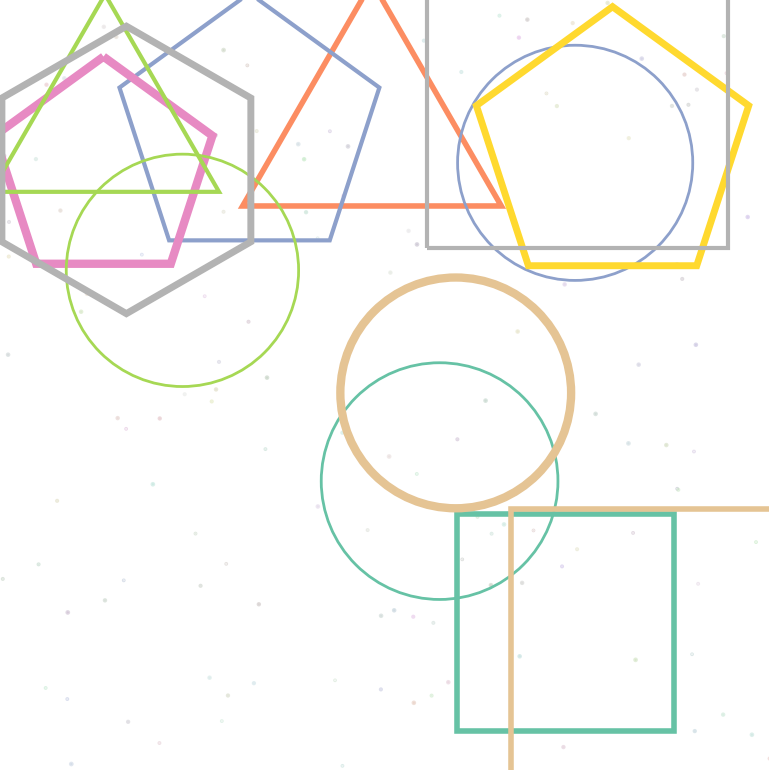[{"shape": "circle", "thickness": 1, "radius": 0.77, "center": [0.571, 0.375]}, {"shape": "square", "thickness": 2, "radius": 0.71, "center": [0.735, 0.191]}, {"shape": "triangle", "thickness": 2, "radius": 0.97, "center": [0.483, 0.829]}, {"shape": "circle", "thickness": 1, "radius": 0.76, "center": [0.747, 0.789]}, {"shape": "pentagon", "thickness": 1.5, "radius": 0.89, "center": [0.324, 0.831]}, {"shape": "pentagon", "thickness": 3, "radius": 0.74, "center": [0.134, 0.778]}, {"shape": "triangle", "thickness": 1.5, "radius": 0.85, "center": [0.136, 0.836]}, {"shape": "circle", "thickness": 1, "radius": 0.75, "center": [0.237, 0.649]}, {"shape": "pentagon", "thickness": 2.5, "radius": 0.93, "center": [0.796, 0.805]}, {"shape": "circle", "thickness": 3, "radius": 0.75, "center": [0.592, 0.49]}, {"shape": "square", "thickness": 2, "radius": 1.0, "center": [0.863, 0.14]}, {"shape": "square", "thickness": 1.5, "radius": 0.98, "center": [0.75, 0.873]}, {"shape": "hexagon", "thickness": 2.5, "radius": 0.93, "center": [0.164, 0.779]}]